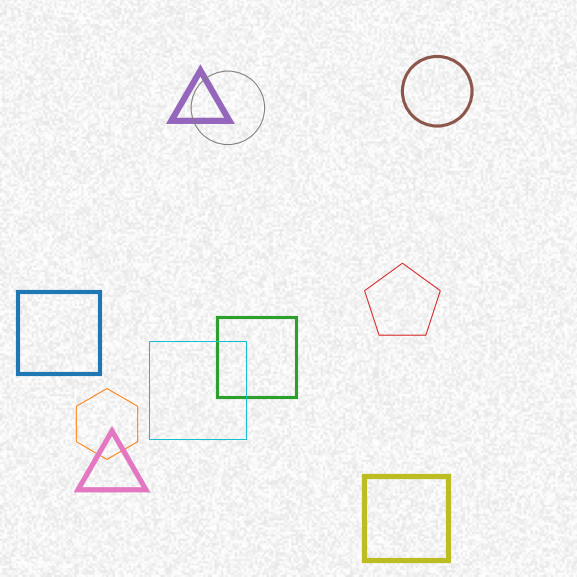[{"shape": "square", "thickness": 2, "radius": 0.35, "center": [0.102, 0.422]}, {"shape": "hexagon", "thickness": 0.5, "radius": 0.31, "center": [0.185, 0.265]}, {"shape": "square", "thickness": 1.5, "radius": 0.34, "center": [0.444, 0.381]}, {"shape": "pentagon", "thickness": 0.5, "radius": 0.34, "center": [0.697, 0.474]}, {"shape": "triangle", "thickness": 3, "radius": 0.29, "center": [0.347, 0.819]}, {"shape": "circle", "thickness": 1.5, "radius": 0.3, "center": [0.757, 0.841]}, {"shape": "triangle", "thickness": 2.5, "radius": 0.34, "center": [0.194, 0.185]}, {"shape": "circle", "thickness": 0.5, "radius": 0.32, "center": [0.395, 0.812]}, {"shape": "square", "thickness": 2.5, "radius": 0.36, "center": [0.703, 0.102]}, {"shape": "square", "thickness": 0.5, "radius": 0.42, "center": [0.342, 0.324]}]